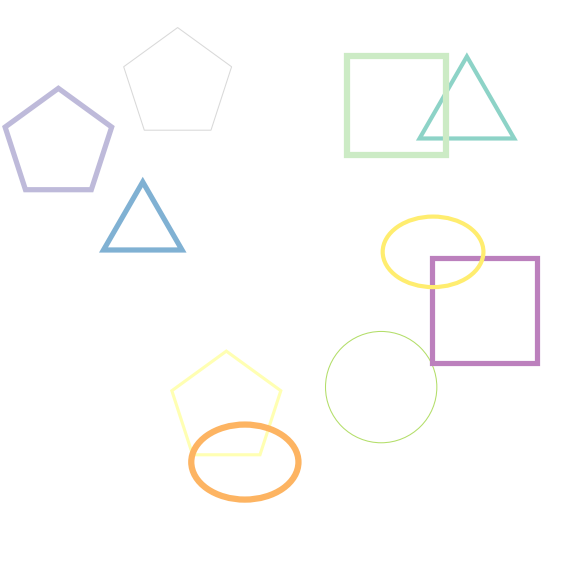[{"shape": "triangle", "thickness": 2, "radius": 0.47, "center": [0.808, 0.807]}, {"shape": "pentagon", "thickness": 1.5, "radius": 0.5, "center": [0.392, 0.292]}, {"shape": "pentagon", "thickness": 2.5, "radius": 0.49, "center": [0.101, 0.749]}, {"shape": "triangle", "thickness": 2.5, "radius": 0.39, "center": [0.247, 0.606]}, {"shape": "oval", "thickness": 3, "radius": 0.46, "center": [0.424, 0.199]}, {"shape": "circle", "thickness": 0.5, "radius": 0.48, "center": [0.66, 0.329]}, {"shape": "pentagon", "thickness": 0.5, "radius": 0.49, "center": [0.308, 0.853]}, {"shape": "square", "thickness": 2.5, "radius": 0.46, "center": [0.839, 0.461]}, {"shape": "square", "thickness": 3, "radius": 0.43, "center": [0.687, 0.816]}, {"shape": "oval", "thickness": 2, "radius": 0.44, "center": [0.75, 0.563]}]